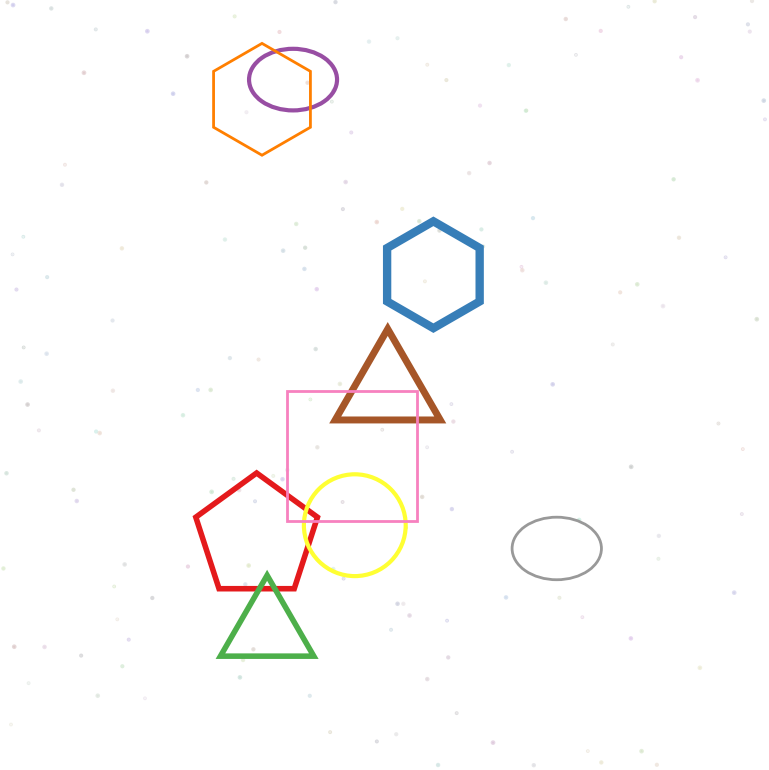[{"shape": "pentagon", "thickness": 2, "radius": 0.42, "center": [0.333, 0.303]}, {"shape": "hexagon", "thickness": 3, "radius": 0.35, "center": [0.563, 0.643]}, {"shape": "triangle", "thickness": 2, "radius": 0.35, "center": [0.347, 0.183]}, {"shape": "oval", "thickness": 1.5, "radius": 0.29, "center": [0.381, 0.897]}, {"shape": "hexagon", "thickness": 1, "radius": 0.36, "center": [0.34, 0.871]}, {"shape": "circle", "thickness": 1.5, "radius": 0.33, "center": [0.461, 0.318]}, {"shape": "triangle", "thickness": 2.5, "radius": 0.39, "center": [0.504, 0.494]}, {"shape": "square", "thickness": 1, "radius": 0.42, "center": [0.457, 0.408]}, {"shape": "oval", "thickness": 1, "radius": 0.29, "center": [0.723, 0.288]}]